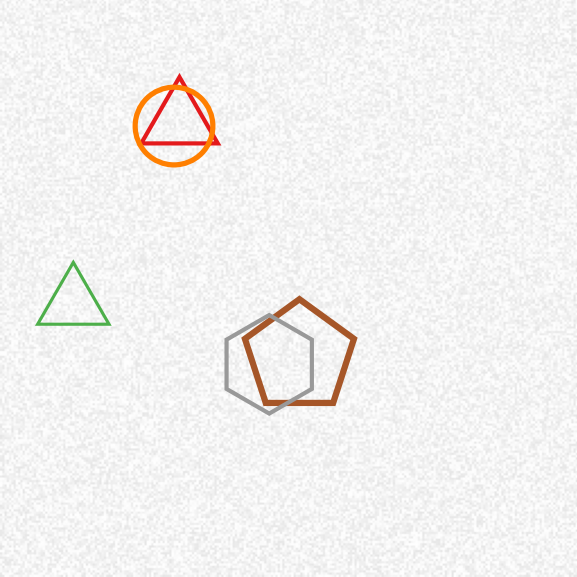[{"shape": "triangle", "thickness": 2, "radius": 0.38, "center": [0.311, 0.789]}, {"shape": "triangle", "thickness": 1.5, "radius": 0.36, "center": [0.127, 0.473]}, {"shape": "circle", "thickness": 2.5, "radius": 0.34, "center": [0.301, 0.781]}, {"shape": "pentagon", "thickness": 3, "radius": 0.5, "center": [0.519, 0.382]}, {"shape": "hexagon", "thickness": 2, "radius": 0.43, "center": [0.466, 0.368]}]